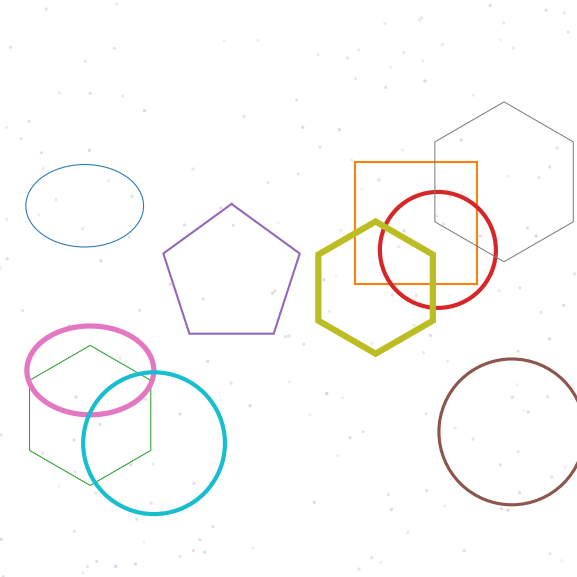[{"shape": "oval", "thickness": 0.5, "radius": 0.51, "center": [0.147, 0.643]}, {"shape": "square", "thickness": 1, "radius": 0.53, "center": [0.72, 0.613]}, {"shape": "hexagon", "thickness": 0.5, "radius": 0.61, "center": [0.156, 0.28]}, {"shape": "circle", "thickness": 2, "radius": 0.5, "center": [0.758, 0.566]}, {"shape": "pentagon", "thickness": 1, "radius": 0.62, "center": [0.401, 0.522]}, {"shape": "circle", "thickness": 1.5, "radius": 0.63, "center": [0.886, 0.251]}, {"shape": "oval", "thickness": 2.5, "radius": 0.55, "center": [0.156, 0.358]}, {"shape": "hexagon", "thickness": 0.5, "radius": 0.69, "center": [0.873, 0.684]}, {"shape": "hexagon", "thickness": 3, "radius": 0.57, "center": [0.65, 0.501]}, {"shape": "circle", "thickness": 2, "radius": 0.61, "center": [0.267, 0.232]}]